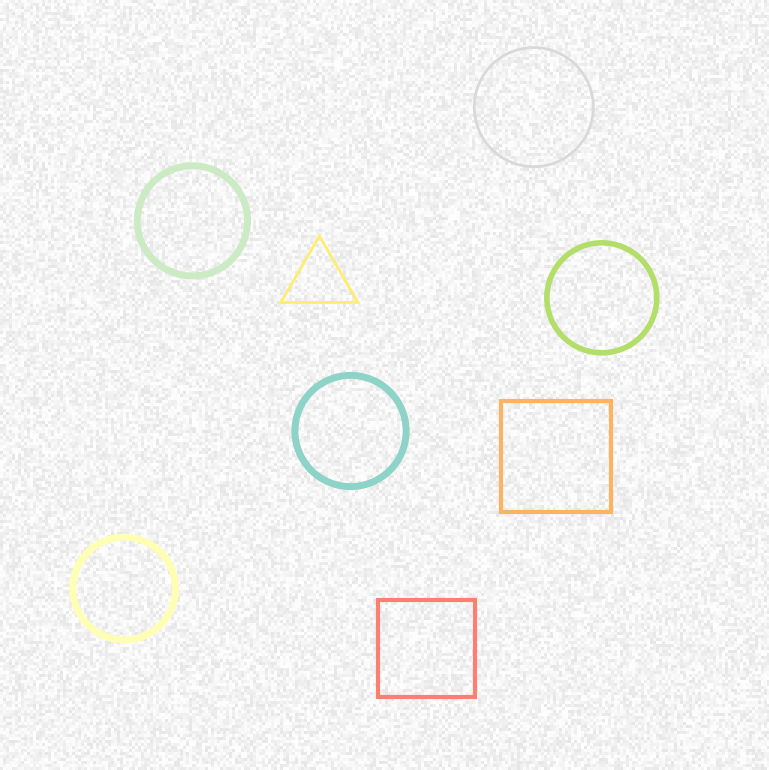[{"shape": "circle", "thickness": 2.5, "radius": 0.36, "center": [0.455, 0.44]}, {"shape": "circle", "thickness": 2.5, "radius": 0.33, "center": [0.161, 0.236]}, {"shape": "square", "thickness": 1.5, "radius": 0.31, "center": [0.554, 0.157]}, {"shape": "square", "thickness": 1.5, "radius": 0.36, "center": [0.722, 0.407]}, {"shape": "circle", "thickness": 2, "radius": 0.36, "center": [0.782, 0.613]}, {"shape": "circle", "thickness": 1, "radius": 0.39, "center": [0.693, 0.861]}, {"shape": "circle", "thickness": 2.5, "radius": 0.36, "center": [0.25, 0.713]}, {"shape": "triangle", "thickness": 1, "radius": 0.29, "center": [0.415, 0.636]}]